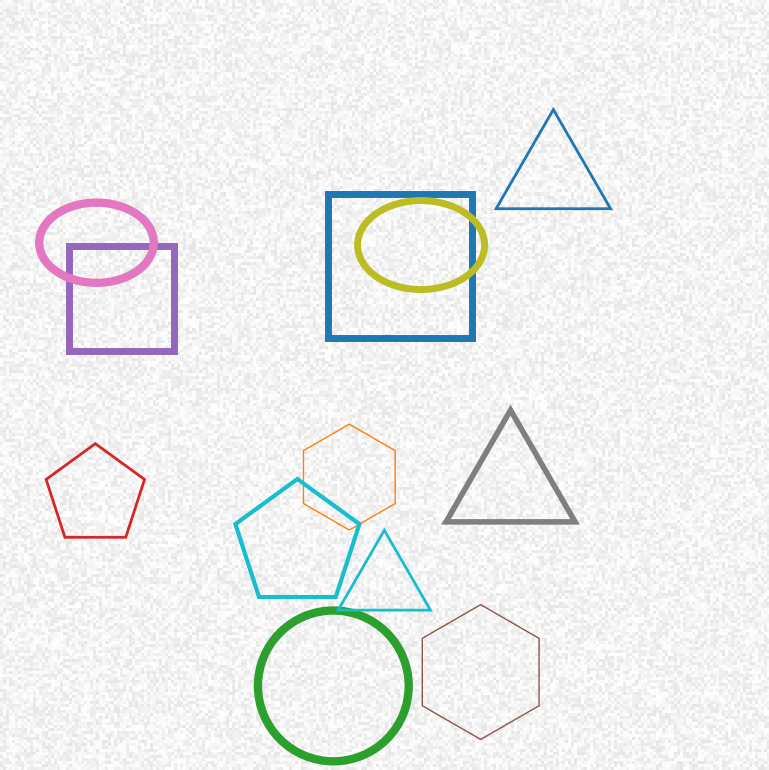[{"shape": "square", "thickness": 2.5, "radius": 0.47, "center": [0.519, 0.655]}, {"shape": "triangle", "thickness": 1, "radius": 0.43, "center": [0.719, 0.772]}, {"shape": "hexagon", "thickness": 0.5, "radius": 0.34, "center": [0.454, 0.38]}, {"shape": "circle", "thickness": 3, "radius": 0.49, "center": [0.433, 0.109]}, {"shape": "pentagon", "thickness": 1, "radius": 0.34, "center": [0.124, 0.357]}, {"shape": "square", "thickness": 2.5, "radius": 0.34, "center": [0.158, 0.612]}, {"shape": "hexagon", "thickness": 0.5, "radius": 0.44, "center": [0.624, 0.127]}, {"shape": "oval", "thickness": 3, "radius": 0.37, "center": [0.125, 0.685]}, {"shape": "triangle", "thickness": 2, "radius": 0.48, "center": [0.663, 0.371]}, {"shape": "oval", "thickness": 2.5, "radius": 0.41, "center": [0.547, 0.682]}, {"shape": "pentagon", "thickness": 1.5, "radius": 0.42, "center": [0.386, 0.293]}, {"shape": "triangle", "thickness": 1, "radius": 0.35, "center": [0.499, 0.242]}]